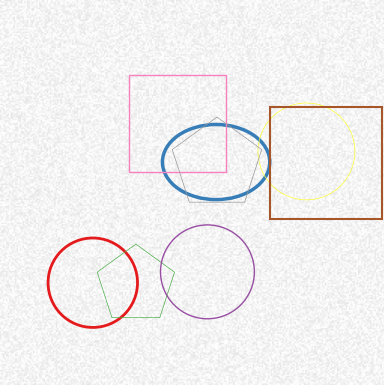[{"shape": "circle", "thickness": 2, "radius": 0.58, "center": [0.241, 0.266]}, {"shape": "oval", "thickness": 2.5, "radius": 0.7, "center": [0.561, 0.579]}, {"shape": "pentagon", "thickness": 0.5, "radius": 0.53, "center": [0.353, 0.26]}, {"shape": "circle", "thickness": 1, "radius": 0.61, "center": [0.539, 0.294]}, {"shape": "circle", "thickness": 0.5, "radius": 0.63, "center": [0.796, 0.607]}, {"shape": "square", "thickness": 1.5, "radius": 0.73, "center": [0.846, 0.576]}, {"shape": "square", "thickness": 1, "radius": 0.63, "center": [0.461, 0.679]}, {"shape": "pentagon", "thickness": 0.5, "radius": 0.61, "center": [0.564, 0.574]}]